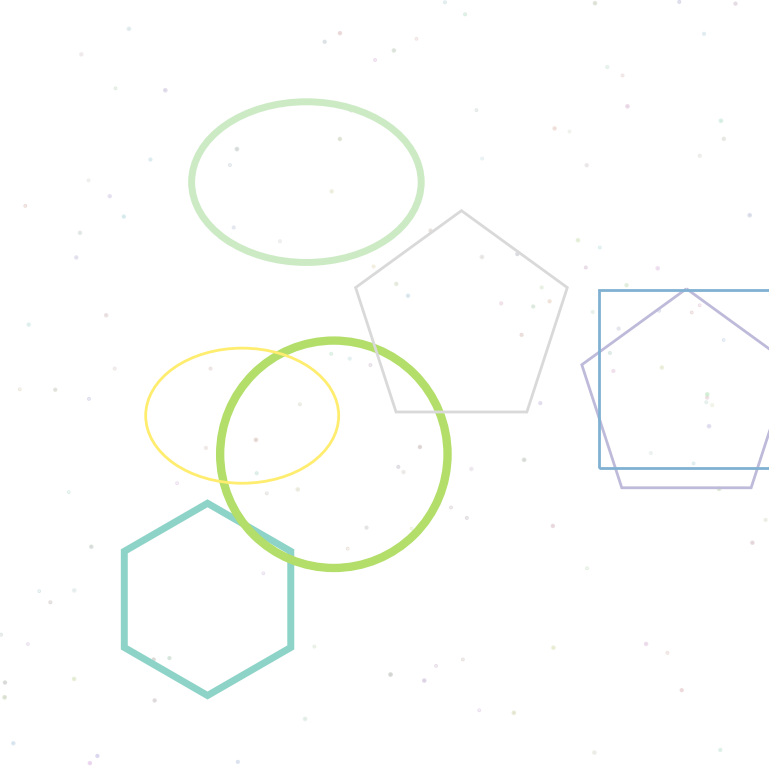[{"shape": "hexagon", "thickness": 2.5, "radius": 0.62, "center": [0.27, 0.222]}, {"shape": "pentagon", "thickness": 1, "radius": 0.71, "center": [0.891, 0.482]}, {"shape": "square", "thickness": 1, "radius": 0.58, "center": [0.894, 0.508]}, {"shape": "circle", "thickness": 3, "radius": 0.74, "center": [0.434, 0.41]}, {"shape": "pentagon", "thickness": 1, "radius": 0.72, "center": [0.599, 0.582]}, {"shape": "oval", "thickness": 2.5, "radius": 0.75, "center": [0.398, 0.763]}, {"shape": "oval", "thickness": 1, "radius": 0.63, "center": [0.315, 0.46]}]